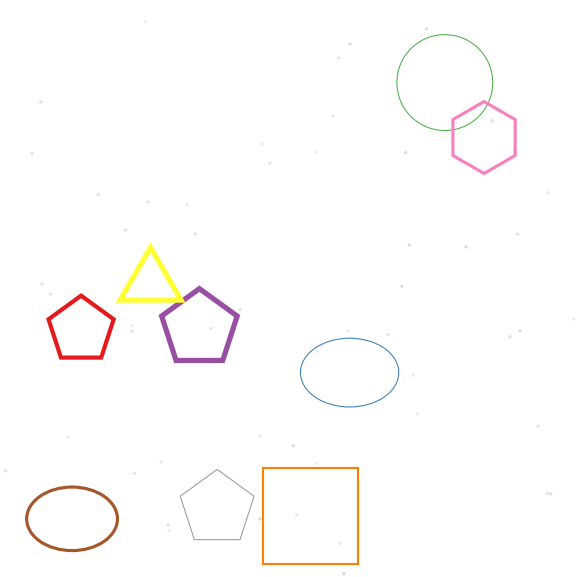[{"shape": "pentagon", "thickness": 2, "radius": 0.3, "center": [0.14, 0.428]}, {"shape": "oval", "thickness": 0.5, "radius": 0.43, "center": [0.605, 0.354]}, {"shape": "circle", "thickness": 0.5, "radius": 0.42, "center": [0.77, 0.856]}, {"shape": "pentagon", "thickness": 2.5, "radius": 0.34, "center": [0.345, 0.431]}, {"shape": "square", "thickness": 1, "radius": 0.41, "center": [0.538, 0.105]}, {"shape": "triangle", "thickness": 2.5, "radius": 0.3, "center": [0.261, 0.51]}, {"shape": "oval", "thickness": 1.5, "radius": 0.39, "center": [0.125, 0.101]}, {"shape": "hexagon", "thickness": 1.5, "radius": 0.31, "center": [0.838, 0.761]}, {"shape": "pentagon", "thickness": 0.5, "radius": 0.34, "center": [0.376, 0.119]}]